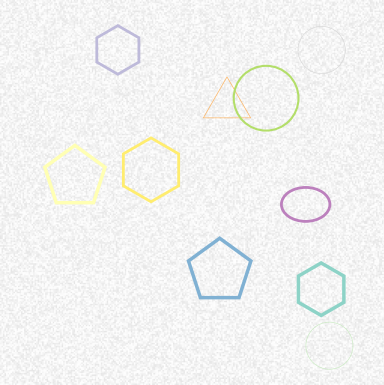[{"shape": "hexagon", "thickness": 2.5, "radius": 0.34, "center": [0.834, 0.249]}, {"shape": "pentagon", "thickness": 2.5, "radius": 0.41, "center": [0.195, 0.54]}, {"shape": "hexagon", "thickness": 2, "radius": 0.32, "center": [0.306, 0.87]}, {"shape": "pentagon", "thickness": 2.5, "radius": 0.43, "center": [0.571, 0.296]}, {"shape": "triangle", "thickness": 0.5, "radius": 0.35, "center": [0.59, 0.729]}, {"shape": "circle", "thickness": 1.5, "radius": 0.42, "center": [0.691, 0.745]}, {"shape": "circle", "thickness": 0.5, "radius": 0.31, "center": [0.836, 0.87]}, {"shape": "oval", "thickness": 2, "radius": 0.31, "center": [0.794, 0.469]}, {"shape": "circle", "thickness": 0.5, "radius": 0.31, "center": [0.856, 0.102]}, {"shape": "hexagon", "thickness": 2, "radius": 0.41, "center": [0.392, 0.559]}]